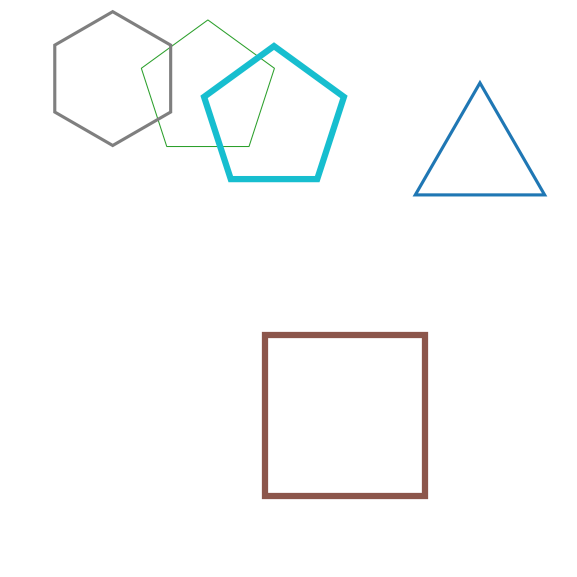[{"shape": "triangle", "thickness": 1.5, "radius": 0.65, "center": [0.831, 0.726]}, {"shape": "pentagon", "thickness": 0.5, "radius": 0.61, "center": [0.36, 0.843]}, {"shape": "square", "thickness": 3, "radius": 0.69, "center": [0.598, 0.28]}, {"shape": "hexagon", "thickness": 1.5, "radius": 0.58, "center": [0.195, 0.863]}, {"shape": "pentagon", "thickness": 3, "radius": 0.64, "center": [0.474, 0.792]}]